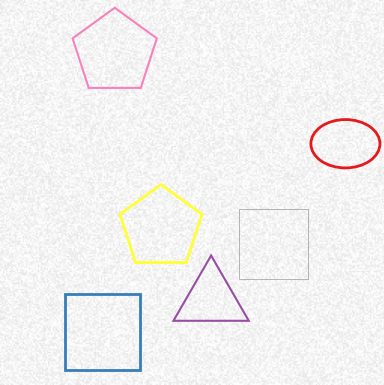[{"shape": "oval", "thickness": 2, "radius": 0.45, "center": [0.897, 0.627]}, {"shape": "square", "thickness": 2, "radius": 0.49, "center": [0.267, 0.138]}, {"shape": "triangle", "thickness": 1.5, "radius": 0.56, "center": [0.548, 0.223]}, {"shape": "pentagon", "thickness": 2, "radius": 0.56, "center": [0.418, 0.409]}, {"shape": "pentagon", "thickness": 1.5, "radius": 0.58, "center": [0.298, 0.865]}, {"shape": "square", "thickness": 0.5, "radius": 0.45, "center": [0.711, 0.366]}]